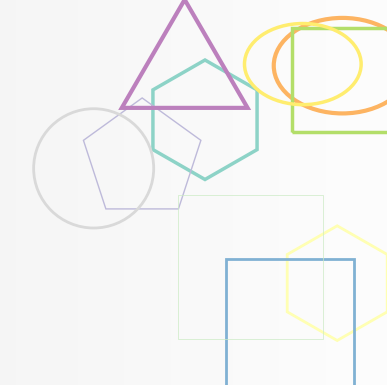[{"shape": "hexagon", "thickness": 2.5, "radius": 0.78, "center": [0.529, 0.689]}, {"shape": "hexagon", "thickness": 2, "radius": 0.74, "center": [0.87, 0.265]}, {"shape": "pentagon", "thickness": 1, "radius": 0.8, "center": [0.367, 0.586]}, {"shape": "square", "thickness": 2, "radius": 0.83, "center": [0.749, 0.161]}, {"shape": "oval", "thickness": 3, "radius": 0.89, "center": [0.884, 0.829]}, {"shape": "square", "thickness": 2.5, "radius": 0.68, "center": [0.89, 0.792]}, {"shape": "circle", "thickness": 2, "radius": 0.77, "center": [0.242, 0.563]}, {"shape": "triangle", "thickness": 3, "radius": 0.94, "center": [0.477, 0.814]}, {"shape": "square", "thickness": 0.5, "radius": 0.93, "center": [0.647, 0.306]}, {"shape": "oval", "thickness": 2.5, "radius": 0.75, "center": [0.781, 0.834]}]